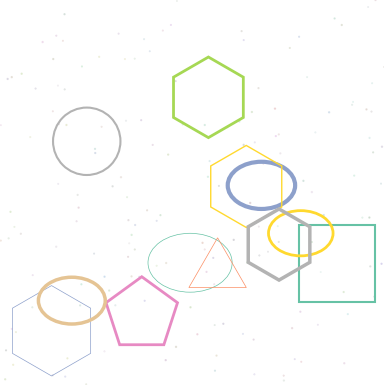[{"shape": "oval", "thickness": 0.5, "radius": 0.55, "center": [0.494, 0.318]}, {"shape": "square", "thickness": 1.5, "radius": 0.5, "center": [0.876, 0.315]}, {"shape": "triangle", "thickness": 0.5, "radius": 0.43, "center": [0.565, 0.296]}, {"shape": "oval", "thickness": 3, "radius": 0.44, "center": [0.679, 0.519]}, {"shape": "hexagon", "thickness": 0.5, "radius": 0.59, "center": [0.134, 0.141]}, {"shape": "pentagon", "thickness": 2, "radius": 0.49, "center": [0.368, 0.184]}, {"shape": "hexagon", "thickness": 2, "radius": 0.52, "center": [0.541, 0.747]}, {"shape": "hexagon", "thickness": 1, "radius": 0.53, "center": [0.64, 0.516]}, {"shape": "oval", "thickness": 2, "radius": 0.42, "center": [0.781, 0.394]}, {"shape": "oval", "thickness": 2.5, "radius": 0.43, "center": [0.187, 0.219]}, {"shape": "circle", "thickness": 1.5, "radius": 0.44, "center": [0.225, 0.633]}, {"shape": "hexagon", "thickness": 2.5, "radius": 0.46, "center": [0.725, 0.365]}]